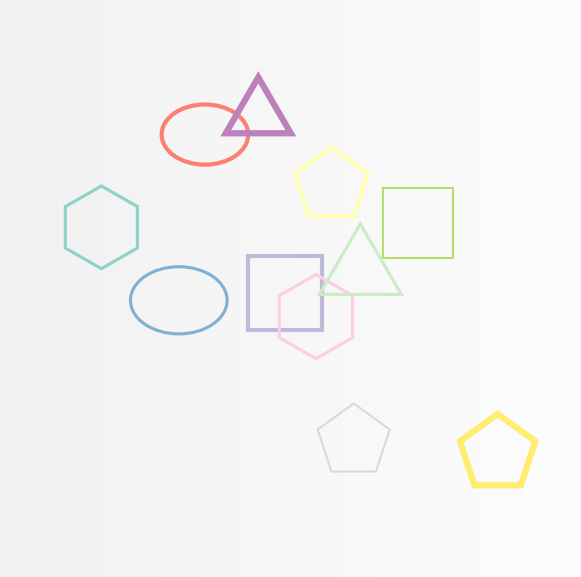[{"shape": "hexagon", "thickness": 1.5, "radius": 0.36, "center": [0.174, 0.606]}, {"shape": "pentagon", "thickness": 2, "radius": 0.33, "center": [0.57, 0.678]}, {"shape": "square", "thickness": 2, "radius": 0.32, "center": [0.49, 0.492]}, {"shape": "oval", "thickness": 2, "radius": 0.37, "center": [0.353, 0.766]}, {"shape": "oval", "thickness": 1.5, "radius": 0.42, "center": [0.308, 0.479]}, {"shape": "square", "thickness": 1, "radius": 0.3, "center": [0.719, 0.613]}, {"shape": "hexagon", "thickness": 1.5, "radius": 0.36, "center": [0.544, 0.451]}, {"shape": "pentagon", "thickness": 1, "radius": 0.33, "center": [0.609, 0.235]}, {"shape": "triangle", "thickness": 3, "radius": 0.32, "center": [0.444, 0.801]}, {"shape": "triangle", "thickness": 1.5, "radius": 0.41, "center": [0.62, 0.53]}, {"shape": "pentagon", "thickness": 3, "radius": 0.34, "center": [0.856, 0.214]}]